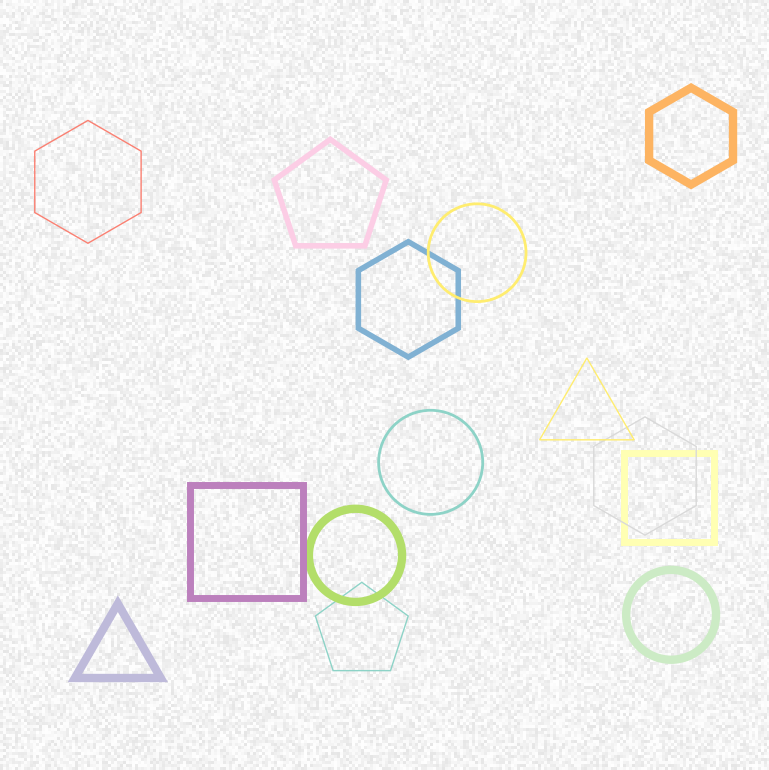[{"shape": "circle", "thickness": 1, "radius": 0.34, "center": [0.559, 0.4]}, {"shape": "pentagon", "thickness": 0.5, "radius": 0.32, "center": [0.47, 0.18]}, {"shape": "square", "thickness": 2.5, "radius": 0.29, "center": [0.869, 0.354]}, {"shape": "triangle", "thickness": 3, "radius": 0.32, "center": [0.153, 0.152]}, {"shape": "hexagon", "thickness": 0.5, "radius": 0.4, "center": [0.114, 0.764]}, {"shape": "hexagon", "thickness": 2, "radius": 0.37, "center": [0.53, 0.611]}, {"shape": "hexagon", "thickness": 3, "radius": 0.31, "center": [0.897, 0.823]}, {"shape": "circle", "thickness": 3, "radius": 0.3, "center": [0.462, 0.279]}, {"shape": "pentagon", "thickness": 2, "radius": 0.38, "center": [0.429, 0.743]}, {"shape": "hexagon", "thickness": 0.5, "radius": 0.38, "center": [0.838, 0.382]}, {"shape": "square", "thickness": 2.5, "radius": 0.37, "center": [0.32, 0.297]}, {"shape": "circle", "thickness": 3, "radius": 0.29, "center": [0.872, 0.202]}, {"shape": "triangle", "thickness": 0.5, "radius": 0.35, "center": [0.762, 0.464]}, {"shape": "circle", "thickness": 1, "radius": 0.32, "center": [0.62, 0.672]}]